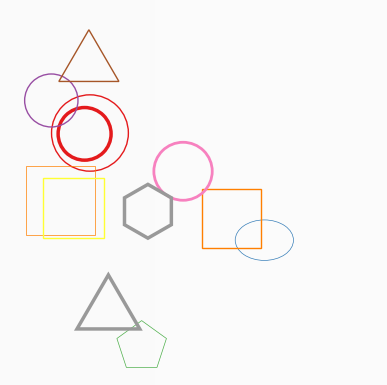[{"shape": "circle", "thickness": 2.5, "radius": 0.34, "center": [0.218, 0.652]}, {"shape": "circle", "thickness": 1, "radius": 0.5, "center": [0.232, 0.655]}, {"shape": "oval", "thickness": 0.5, "radius": 0.38, "center": [0.682, 0.376]}, {"shape": "pentagon", "thickness": 0.5, "radius": 0.34, "center": [0.366, 0.1]}, {"shape": "circle", "thickness": 1, "radius": 0.34, "center": [0.132, 0.739]}, {"shape": "square", "thickness": 1, "radius": 0.38, "center": [0.596, 0.433]}, {"shape": "square", "thickness": 0.5, "radius": 0.45, "center": [0.156, 0.478]}, {"shape": "square", "thickness": 1, "radius": 0.39, "center": [0.19, 0.461]}, {"shape": "triangle", "thickness": 1, "radius": 0.45, "center": [0.229, 0.833]}, {"shape": "circle", "thickness": 2, "radius": 0.38, "center": [0.472, 0.555]}, {"shape": "triangle", "thickness": 2.5, "radius": 0.47, "center": [0.28, 0.192]}, {"shape": "hexagon", "thickness": 2.5, "radius": 0.35, "center": [0.382, 0.451]}]